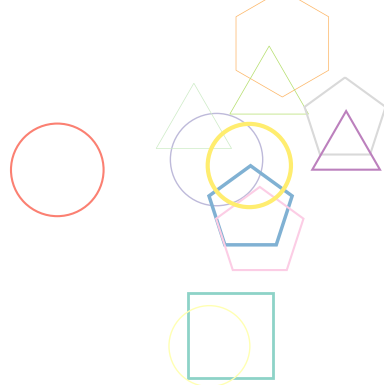[{"shape": "square", "thickness": 2, "radius": 0.55, "center": [0.599, 0.129]}, {"shape": "circle", "thickness": 1, "radius": 0.53, "center": [0.544, 0.101]}, {"shape": "circle", "thickness": 1, "radius": 0.6, "center": [0.562, 0.585]}, {"shape": "circle", "thickness": 1.5, "radius": 0.6, "center": [0.149, 0.559]}, {"shape": "pentagon", "thickness": 2.5, "radius": 0.57, "center": [0.651, 0.456]}, {"shape": "hexagon", "thickness": 0.5, "radius": 0.69, "center": [0.733, 0.887]}, {"shape": "triangle", "thickness": 0.5, "radius": 0.59, "center": [0.699, 0.763]}, {"shape": "pentagon", "thickness": 1.5, "radius": 0.6, "center": [0.675, 0.395]}, {"shape": "pentagon", "thickness": 1.5, "radius": 0.55, "center": [0.896, 0.688]}, {"shape": "triangle", "thickness": 1.5, "radius": 0.51, "center": [0.899, 0.61]}, {"shape": "triangle", "thickness": 0.5, "radius": 0.57, "center": [0.504, 0.671]}, {"shape": "circle", "thickness": 3, "radius": 0.54, "center": [0.648, 0.57]}]